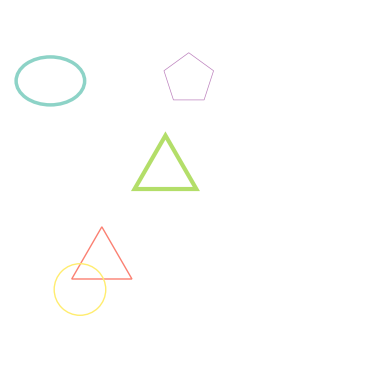[{"shape": "oval", "thickness": 2.5, "radius": 0.44, "center": [0.131, 0.79]}, {"shape": "triangle", "thickness": 1, "radius": 0.45, "center": [0.264, 0.32]}, {"shape": "triangle", "thickness": 3, "radius": 0.46, "center": [0.43, 0.555]}, {"shape": "pentagon", "thickness": 0.5, "radius": 0.34, "center": [0.49, 0.795]}, {"shape": "circle", "thickness": 1, "radius": 0.33, "center": [0.208, 0.248]}]